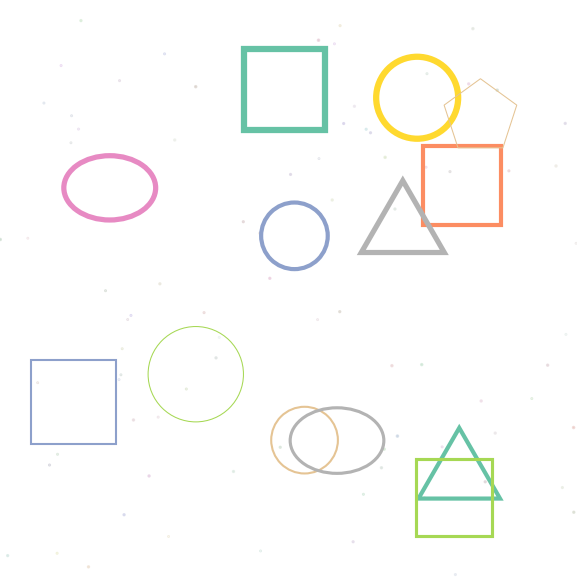[{"shape": "triangle", "thickness": 2, "radius": 0.41, "center": [0.795, 0.177]}, {"shape": "square", "thickness": 3, "radius": 0.35, "center": [0.492, 0.844]}, {"shape": "square", "thickness": 2, "radius": 0.34, "center": [0.8, 0.678]}, {"shape": "square", "thickness": 1, "radius": 0.37, "center": [0.128, 0.303]}, {"shape": "circle", "thickness": 2, "radius": 0.29, "center": [0.51, 0.591]}, {"shape": "oval", "thickness": 2.5, "radius": 0.4, "center": [0.19, 0.674]}, {"shape": "circle", "thickness": 0.5, "radius": 0.41, "center": [0.339, 0.351]}, {"shape": "square", "thickness": 1.5, "radius": 0.33, "center": [0.786, 0.138]}, {"shape": "circle", "thickness": 3, "radius": 0.35, "center": [0.722, 0.83]}, {"shape": "circle", "thickness": 1, "radius": 0.29, "center": [0.527, 0.237]}, {"shape": "pentagon", "thickness": 0.5, "radius": 0.33, "center": [0.832, 0.797]}, {"shape": "oval", "thickness": 1.5, "radius": 0.41, "center": [0.584, 0.236]}, {"shape": "triangle", "thickness": 2.5, "radius": 0.41, "center": [0.697, 0.603]}]